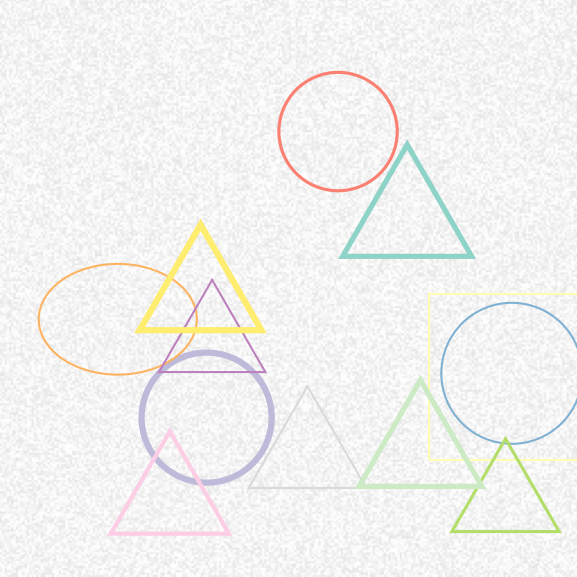[{"shape": "triangle", "thickness": 2.5, "radius": 0.64, "center": [0.705, 0.62]}, {"shape": "square", "thickness": 1, "radius": 0.72, "center": [0.886, 0.346]}, {"shape": "circle", "thickness": 3, "radius": 0.56, "center": [0.358, 0.276]}, {"shape": "circle", "thickness": 1.5, "radius": 0.51, "center": [0.585, 0.771]}, {"shape": "circle", "thickness": 1, "radius": 0.61, "center": [0.886, 0.353]}, {"shape": "oval", "thickness": 1, "radius": 0.68, "center": [0.204, 0.446]}, {"shape": "triangle", "thickness": 1.5, "radius": 0.54, "center": [0.875, 0.132]}, {"shape": "triangle", "thickness": 2, "radius": 0.59, "center": [0.294, 0.134]}, {"shape": "triangle", "thickness": 1, "radius": 0.59, "center": [0.532, 0.213]}, {"shape": "triangle", "thickness": 1, "radius": 0.53, "center": [0.367, 0.408]}, {"shape": "triangle", "thickness": 2.5, "radius": 0.61, "center": [0.728, 0.218]}, {"shape": "triangle", "thickness": 3, "radius": 0.61, "center": [0.347, 0.488]}]